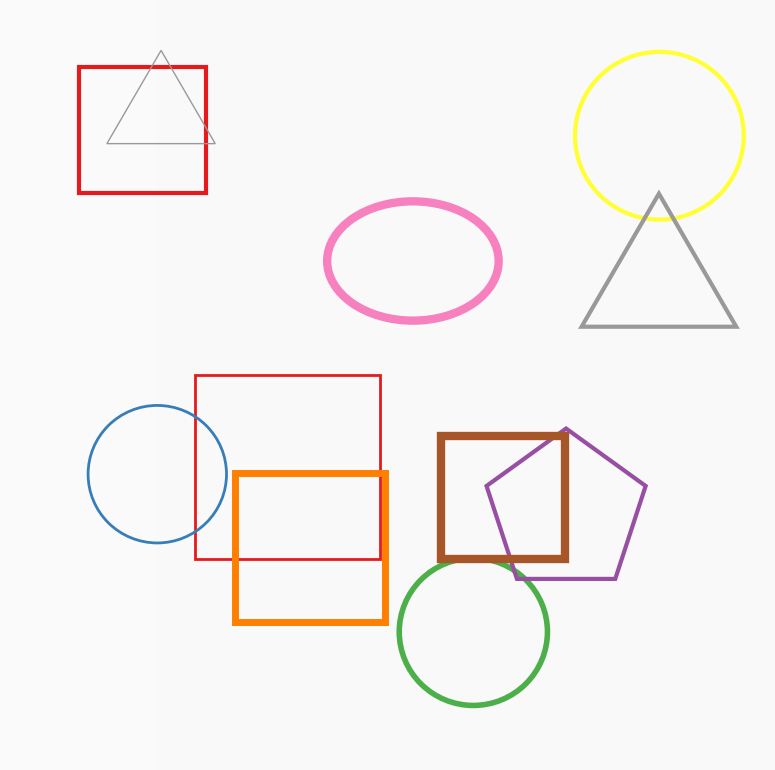[{"shape": "square", "thickness": 1, "radius": 0.6, "center": [0.371, 0.394]}, {"shape": "square", "thickness": 1.5, "radius": 0.41, "center": [0.184, 0.831]}, {"shape": "circle", "thickness": 1, "radius": 0.45, "center": [0.203, 0.384]}, {"shape": "circle", "thickness": 2, "radius": 0.48, "center": [0.611, 0.179]}, {"shape": "pentagon", "thickness": 1.5, "radius": 0.54, "center": [0.73, 0.336]}, {"shape": "square", "thickness": 2.5, "radius": 0.48, "center": [0.4, 0.289]}, {"shape": "circle", "thickness": 1.5, "radius": 0.54, "center": [0.851, 0.824]}, {"shape": "square", "thickness": 3, "radius": 0.4, "center": [0.649, 0.354]}, {"shape": "oval", "thickness": 3, "radius": 0.55, "center": [0.533, 0.661]}, {"shape": "triangle", "thickness": 0.5, "radius": 0.4, "center": [0.208, 0.854]}, {"shape": "triangle", "thickness": 1.5, "radius": 0.58, "center": [0.85, 0.633]}]